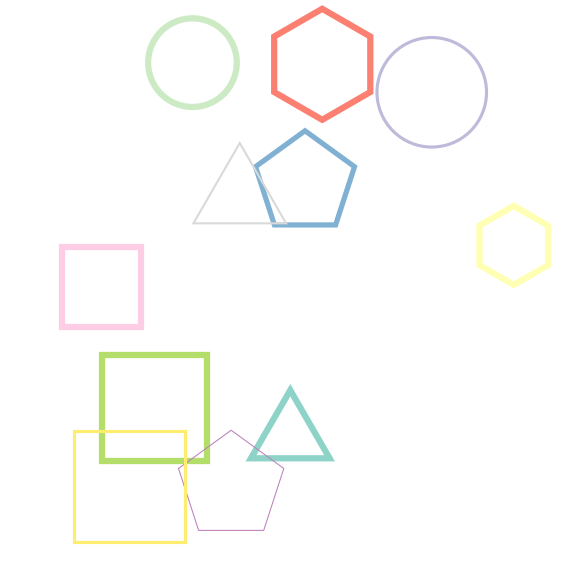[{"shape": "triangle", "thickness": 3, "radius": 0.39, "center": [0.503, 0.245]}, {"shape": "hexagon", "thickness": 3, "radius": 0.34, "center": [0.89, 0.574]}, {"shape": "circle", "thickness": 1.5, "radius": 0.47, "center": [0.748, 0.839]}, {"shape": "hexagon", "thickness": 3, "radius": 0.48, "center": [0.558, 0.888]}, {"shape": "pentagon", "thickness": 2.5, "radius": 0.45, "center": [0.528, 0.683]}, {"shape": "square", "thickness": 3, "radius": 0.46, "center": [0.267, 0.293]}, {"shape": "square", "thickness": 3, "radius": 0.34, "center": [0.176, 0.502]}, {"shape": "triangle", "thickness": 1, "radius": 0.46, "center": [0.415, 0.659]}, {"shape": "pentagon", "thickness": 0.5, "radius": 0.48, "center": [0.4, 0.158]}, {"shape": "circle", "thickness": 3, "radius": 0.38, "center": [0.333, 0.891]}, {"shape": "square", "thickness": 1.5, "radius": 0.48, "center": [0.225, 0.157]}]